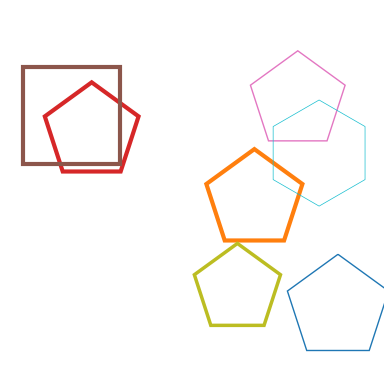[{"shape": "pentagon", "thickness": 1, "radius": 0.69, "center": [0.878, 0.201]}, {"shape": "pentagon", "thickness": 3, "radius": 0.66, "center": [0.661, 0.482]}, {"shape": "pentagon", "thickness": 3, "radius": 0.64, "center": [0.238, 0.658]}, {"shape": "square", "thickness": 3, "radius": 0.63, "center": [0.185, 0.701]}, {"shape": "pentagon", "thickness": 1, "radius": 0.65, "center": [0.773, 0.739]}, {"shape": "pentagon", "thickness": 2.5, "radius": 0.59, "center": [0.617, 0.25]}, {"shape": "hexagon", "thickness": 0.5, "radius": 0.69, "center": [0.829, 0.602]}]